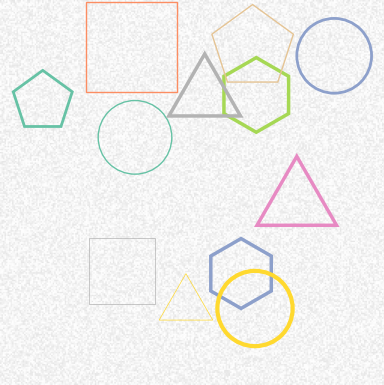[{"shape": "circle", "thickness": 1, "radius": 0.48, "center": [0.351, 0.643]}, {"shape": "pentagon", "thickness": 2, "radius": 0.4, "center": [0.111, 0.737]}, {"shape": "square", "thickness": 1, "radius": 0.59, "center": [0.342, 0.878]}, {"shape": "hexagon", "thickness": 2.5, "radius": 0.45, "center": [0.626, 0.29]}, {"shape": "circle", "thickness": 2, "radius": 0.49, "center": [0.868, 0.855]}, {"shape": "triangle", "thickness": 2.5, "radius": 0.6, "center": [0.771, 0.474]}, {"shape": "hexagon", "thickness": 2.5, "radius": 0.48, "center": [0.666, 0.753]}, {"shape": "circle", "thickness": 3, "radius": 0.49, "center": [0.662, 0.199]}, {"shape": "triangle", "thickness": 0.5, "radius": 0.4, "center": [0.483, 0.209]}, {"shape": "pentagon", "thickness": 1, "radius": 0.56, "center": [0.656, 0.877]}, {"shape": "triangle", "thickness": 2.5, "radius": 0.54, "center": [0.532, 0.753]}, {"shape": "square", "thickness": 0.5, "radius": 0.43, "center": [0.316, 0.295]}]